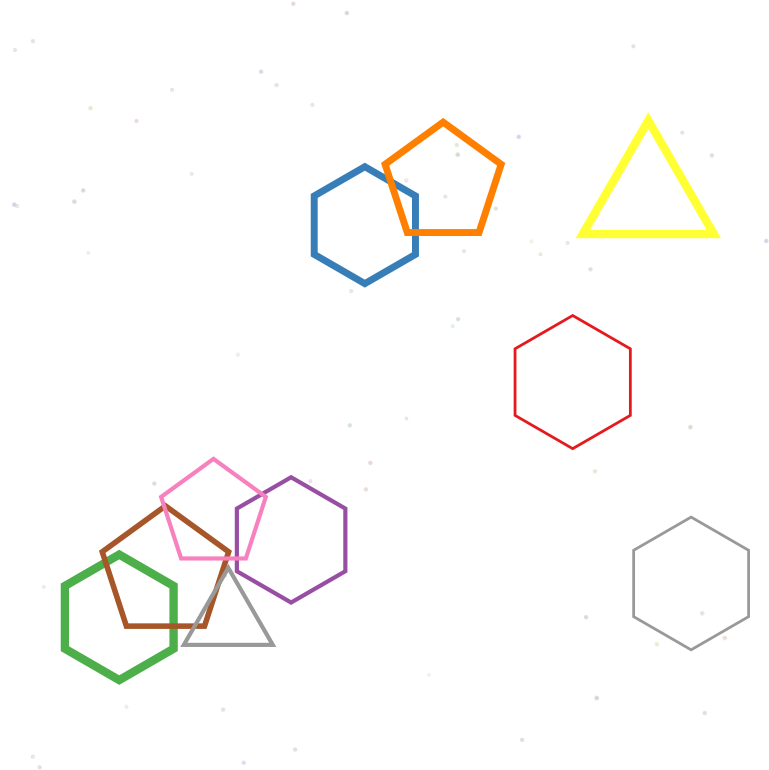[{"shape": "hexagon", "thickness": 1, "radius": 0.43, "center": [0.744, 0.504]}, {"shape": "hexagon", "thickness": 2.5, "radius": 0.38, "center": [0.474, 0.708]}, {"shape": "hexagon", "thickness": 3, "radius": 0.41, "center": [0.155, 0.198]}, {"shape": "hexagon", "thickness": 1.5, "radius": 0.41, "center": [0.378, 0.299]}, {"shape": "pentagon", "thickness": 2.5, "radius": 0.4, "center": [0.576, 0.762]}, {"shape": "triangle", "thickness": 3, "radius": 0.49, "center": [0.842, 0.745]}, {"shape": "pentagon", "thickness": 2, "radius": 0.43, "center": [0.215, 0.257]}, {"shape": "pentagon", "thickness": 1.5, "radius": 0.36, "center": [0.277, 0.333]}, {"shape": "hexagon", "thickness": 1, "radius": 0.43, "center": [0.898, 0.242]}, {"shape": "triangle", "thickness": 1.5, "radius": 0.33, "center": [0.296, 0.196]}]